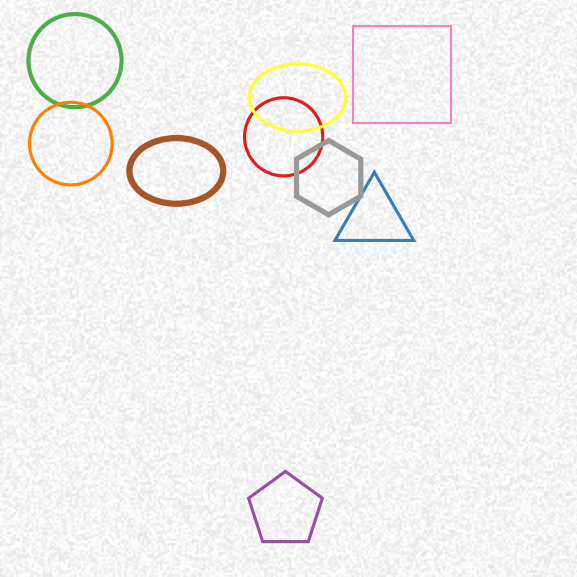[{"shape": "circle", "thickness": 1.5, "radius": 0.34, "center": [0.491, 0.762]}, {"shape": "triangle", "thickness": 1.5, "radius": 0.39, "center": [0.648, 0.622]}, {"shape": "circle", "thickness": 2, "radius": 0.4, "center": [0.13, 0.894]}, {"shape": "pentagon", "thickness": 1.5, "radius": 0.34, "center": [0.494, 0.116]}, {"shape": "circle", "thickness": 1.5, "radius": 0.36, "center": [0.123, 0.75]}, {"shape": "oval", "thickness": 1.5, "radius": 0.42, "center": [0.515, 0.83]}, {"shape": "oval", "thickness": 3, "radius": 0.41, "center": [0.305, 0.703]}, {"shape": "square", "thickness": 1, "radius": 0.42, "center": [0.696, 0.87]}, {"shape": "hexagon", "thickness": 2.5, "radius": 0.32, "center": [0.569, 0.692]}]